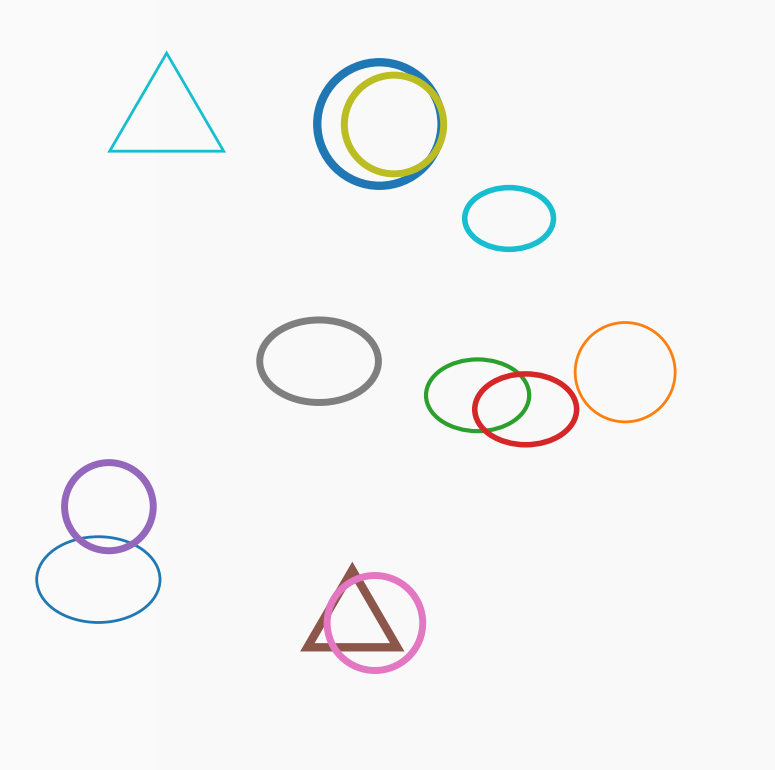[{"shape": "oval", "thickness": 1, "radius": 0.4, "center": [0.127, 0.247]}, {"shape": "circle", "thickness": 3, "radius": 0.4, "center": [0.49, 0.839]}, {"shape": "circle", "thickness": 1, "radius": 0.32, "center": [0.807, 0.517]}, {"shape": "oval", "thickness": 1.5, "radius": 0.33, "center": [0.616, 0.487]}, {"shape": "oval", "thickness": 2, "radius": 0.33, "center": [0.678, 0.468]}, {"shape": "circle", "thickness": 2.5, "radius": 0.29, "center": [0.141, 0.342]}, {"shape": "triangle", "thickness": 3, "radius": 0.33, "center": [0.455, 0.193]}, {"shape": "circle", "thickness": 2.5, "radius": 0.31, "center": [0.484, 0.191]}, {"shape": "oval", "thickness": 2.5, "radius": 0.38, "center": [0.412, 0.531]}, {"shape": "circle", "thickness": 2.5, "radius": 0.32, "center": [0.508, 0.838]}, {"shape": "triangle", "thickness": 1, "radius": 0.42, "center": [0.215, 0.846]}, {"shape": "oval", "thickness": 2, "radius": 0.29, "center": [0.657, 0.716]}]